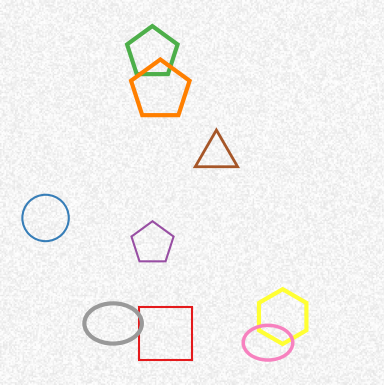[{"shape": "square", "thickness": 1.5, "radius": 0.34, "center": [0.431, 0.134]}, {"shape": "circle", "thickness": 1.5, "radius": 0.3, "center": [0.118, 0.434]}, {"shape": "pentagon", "thickness": 3, "radius": 0.34, "center": [0.396, 0.863]}, {"shape": "pentagon", "thickness": 1.5, "radius": 0.29, "center": [0.396, 0.368]}, {"shape": "pentagon", "thickness": 3, "radius": 0.4, "center": [0.416, 0.766]}, {"shape": "hexagon", "thickness": 3, "radius": 0.36, "center": [0.734, 0.178]}, {"shape": "triangle", "thickness": 2, "radius": 0.32, "center": [0.562, 0.599]}, {"shape": "oval", "thickness": 2.5, "radius": 0.32, "center": [0.696, 0.11]}, {"shape": "oval", "thickness": 3, "radius": 0.37, "center": [0.294, 0.16]}]